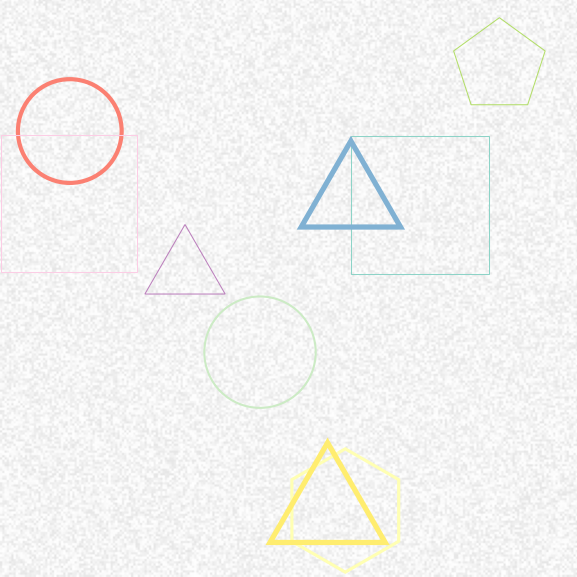[{"shape": "square", "thickness": 0.5, "radius": 0.6, "center": [0.728, 0.644]}, {"shape": "hexagon", "thickness": 1.5, "radius": 0.53, "center": [0.598, 0.115]}, {"shape": "circle", "thickness": 2, "radius": 0.45, "center": [0.121, 0.772]}, {"shape": "triangle", "thickness": 2.5, "radius": 0.5, "center": [0.608, 0.656]}, {"shape": "pentagon", "thickness": 0.5, "radius": 0.42, "center": [0.865, 0.885]}, {"shape": "square", "thickness": 0.5, "radius": 0.59, "center": [0.12, 0.647]}, {"shape": "triangle", "thickness": 0.5, "radius": 0.4, "center": [0.32, 0.53]}, {"shape": "circle", "thickness": 1, "radius": 0.48, "center": [0.45, 0.389]}, {"shape": "triangle", "thickness": 2.5, "radius": 0.58, "center": [0.567, 0.117]}]